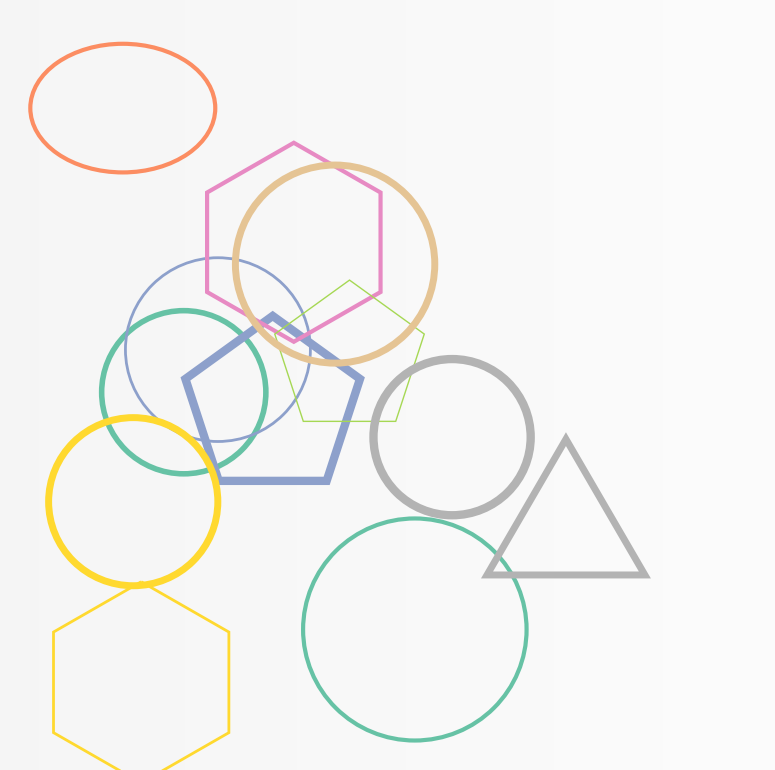[{"shape": "circle", "thickness": 1.5, "radius": 0.72, "center": [0.535, 0.182]}, {"shape": "circle", "thickness": 2, "radius": 0.53, "center": [0.237, 0.491]}, {"shape": "oval", "thickness": 1.5, "radius": 0.6, "center": [0.158, 0.86]}, {"shape": "circle", "thickness": 1, "radius": 0.6, "center": [0.281, 0.546]}, {"shape": "pentagon", "thickness": 3, "radius": 0.59, "center": [0.352, 0.471]}, {"shape": "hexagon", "thickness": 1.5, "radius": 0.65, "center": [0.379, 0.685]}, {"shape": "pentagon", "thickness": 0.5, "radius": 0.51, "center": [0.451, 0.535]}, {"shape": "circle", "thickness": 2.5, "radius": 0.55, "center": [0.172, 0.348]}, {"shape": "hexagon", "thickness": 1, "radius": 0.65, "center": [0.182, 0.114]}, {"shape": "circle", "thickness": 2.5, "radius": 0.64, "center": [0.432, 0.657]}, {"shape": "triangle", "thickness": 2.5, "radius": 0.59, "center": [0.73, 0.312]}, {"shape": "circle", "thickness": 3, "radius": 0.51, "center": [0.583, 0.432]}]